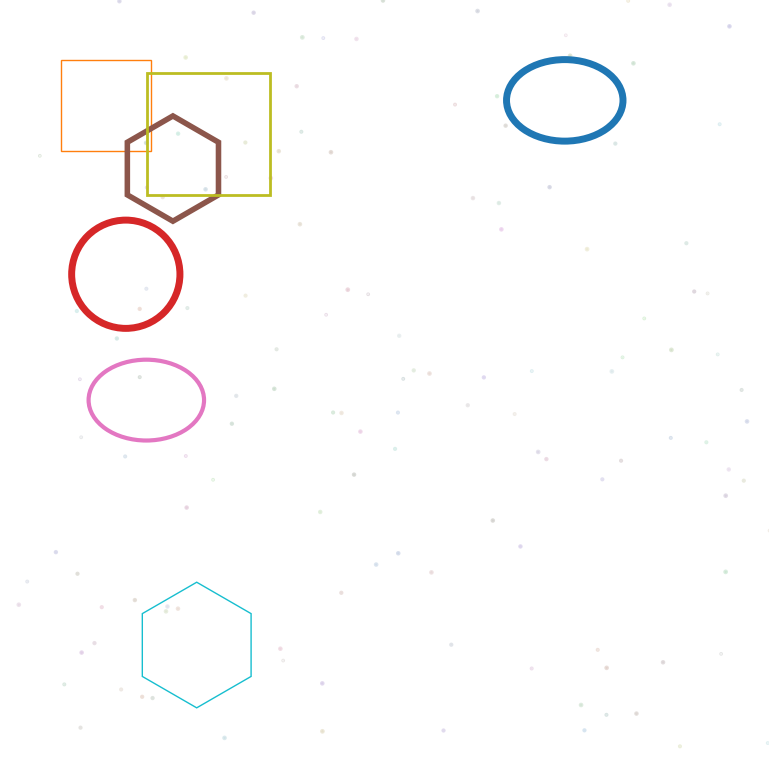[{"shape": "oval", "thickness": 2.5, "radius": 0.38, "center": [0.733, 0.87]}, {"shape": "square", "thickness": 0.5, "radius": 0.29, "center": [0.138, 0.863]}, {"shape": "circle", "thickness": 2.5, "radius": 0.35, "center": [0.163, 0.644]}, {"shape": "hexagon", "thickness": 2, "radius": 0.34, "center": [0.225, 0.781]}, {"shape": "oval", "thickness": 1.5, "radius": 0.37, "center": [0.19, 0.48]}, {"shape": "square", "thickness": 1, "radius": 0.4, "center": [0.271, 0.827]}, {"shape": "hexagon", "thickness": 0.5, "radius": 0.41, "center": [0.255, 0.162]}]